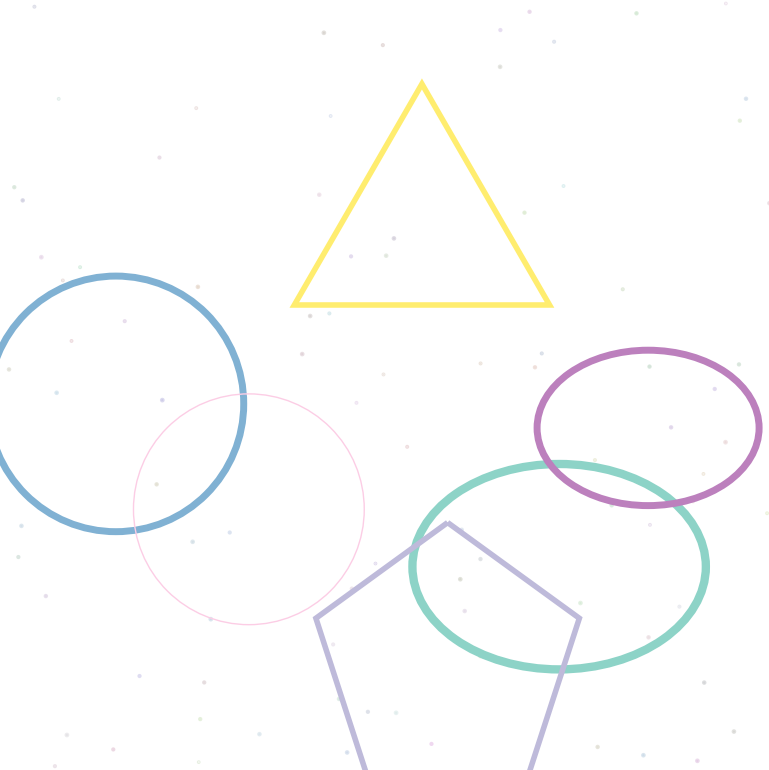[{"shape": "oval", "thickness": 3, "radius": 0.95, "center": [0.726, 0.264]}, {"shape": "pentagon", "thickness": 2, "radius": 0.9, "center": [0.581, 0.141]}, {"shape": "circle", "thickness": 2.5, "radius": 0.83, "center": [0.151, 0.475]}, {"shape": "circle", "thickness": 0.5, "radius": 0.75, "center": [0.323, 0.339]}, {"shape": "oval", "thickness": 2.5, "radius": 0.72, "center": [0.842, 0.444]}, {"shape": "triangle", "thickness": 2, "radius": 0.96, "center": [0.548, 0.7]}]